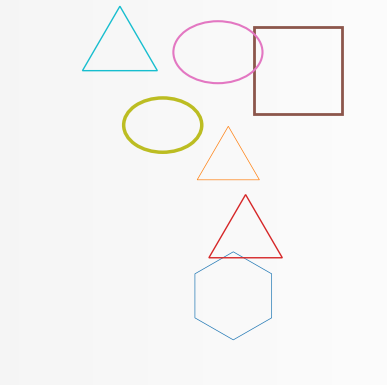[{"shape": "hexagon", "thickness": 0.5, "radius": 0.57, "center": [0.602, 0.232]}, {"shape": "triangle", "thickness": 0.5, "radius": 0.46, "center": [0.589, 0.579]}, {"shape": "triangle", "thickness": 1, "radius": 0.55, "center": [0.634, 0.385]}, {"shape": "square", "thickness": 2, "radius": 0.57, "center": [0.769, 0.816]}, {"shape": "oval", "thickness": 1.5, "radius": 0.58, "center": [0.562, 0.864]}, {"shape": "oval", "thickness": 2.5, "radius": 0.5, "center": [0.42, 0.675]}, {"shape": "triangle", "thickness": 1, "radius": 0.56, "center": [0.309, 0.872]}]